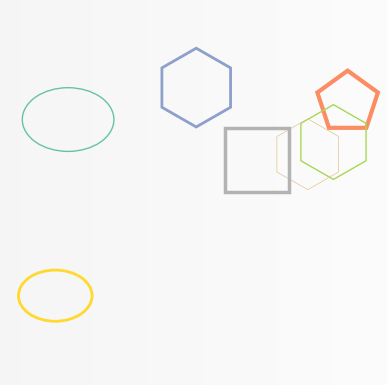[{"shape": "oval", "thickness": 1, "radius": 0.59, "center": [0.176, 0.689]}, {"shape": "pentagon", "thickness": 3, "radius": 0.41, "center": [0.897, 0.734]}, {"shape": "hexagon", "thickness": 2, "radius": 0.51, "center": [0.506, 0.772]}, {"shape": "hexagon", "thickness": 1, "radius": 0.49, "center": [0.861, 0.631]}, {"shape": "oval", "thickness": 2, "radius": 0.47, "center": [0.143, 0.232]}, {"shape": "hexagon", "thickness": 0.5, "radius": 0.46, "center": [0.794, 0.599]}, {"shape": "square", "thickness": 2.5, "radius": 0.41, "center": [0.664, 0.584]}]